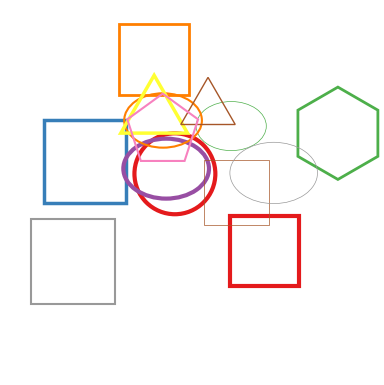[{"shape": "square", "thickness": 3, "radius": 0.45, "center": [0.687, 0.348]}, {"shape": "circle", "thickness": 3, "radius": 0.53, "center": [0.454, 0.549]}, {"shape": "square", "thickness": 2.5, "radius": 0.54, "center": [0.221, 0.58]}, {"shape": "hexagon", "thickness": 2, "radius": 0.6, "center": [0.878, 0.654]}, {"shape": "oval", "thickness": 0.5, "radius": 0.46, "center": [0.601, 0.673]}, {"shape": "oval", "thickness": 3, "radius": 0.56, "center": [0.432, 0.562]}, {"shape": "square", "thickness": 2, "radius": 0.46, "center": [0.4, 0.846]}, {"shape": "oval", "thickness": 1.5, "radius": 0.5, "center": [0.424, 0.687]}, {"shape": "triangle", "thickness": 2.5, "radius": 0.5, "center": [0.4, 0.704]}, {"shape": "square", "thickness": 0.5, "radius": 0.42, "center": [0.615, 0.5]}, {"shape": "triangle", "thickness": 1, "radius": 0.41, "center": [0.54, 0.717]}, {"shape": "pentagon", "thickness": 1.5, "radius": 0.48, "center": [0.423, 0.66]}, {"shape": "square", "thickness": 1.5, "radius": 0.55, "center": [0.19, 0.322]}, {"shape": "oval", "thickness": 0.5, "radius": 0.57, "center": [0.711, 0.551]}]